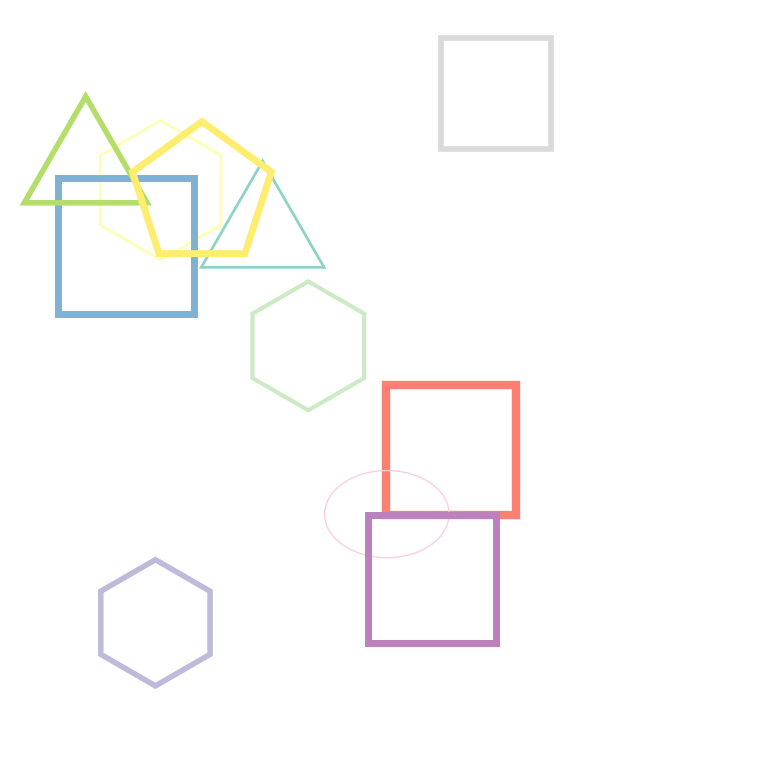[{"shape": "triangle", "thickness": 1, "radius": 0.46, "center": [0.341, 0.699]}, {"shape": "hexagon", "thickness": 1, "radius": 0.45, "center": [0.208, 0.753]}, {"shape": "hexagon", "thickness": 2, "radius": 0.41, "center": [0.202, 0.191]}, {"shape": "square", "thickness": 3, "radius": 0.42, "center": [0.586, 0.416]}, {"shape": "square", "thickness": 2.5, "radius": 0.44, "center": [0.164, 0.681]}, {"shape": "triangle", "thickness": 2, "radius": 0.46, "center": [0.111, 0.783]}, {"shape": "oval", "thickness": 0.5, "radius": 0.4, "center": [0.502, 0.332]}, {"shape": "square", "thickness": 2, "radius": 0.36, "center": [0.644, 0.879]}, {"shape": "square", "thickness": 2.5, "radius": 0.42, "center": [0.561, 0.248]}, {"shape": "hexagon", "thickness": 1.5, "radius": 0.42, "center": [0.4, 0.551]}, {"shape": "pentagon", "thickness": 2.5, "radius": 0.47, "center": [0.262, 0.747]}]